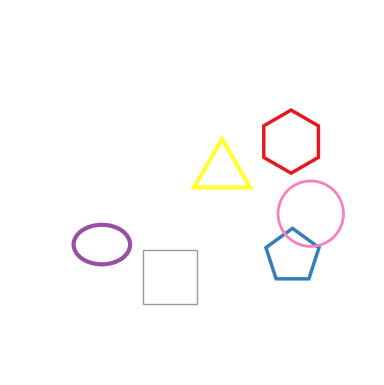[{"shape": "hexagon", "thickness": 2.5, "radius": 0.41, "center": [0.756, 0.632]}, {"shape": "pentagon", "thickness": 2.5, "radius": 0.36, "center": [0.76, 0.334]}, {"shape": "oval", "thickness": 3, "radius": 0.37, "center": [0.265, 0.365]}, {"shape": "triangle", "thickness": 3, "radius": 0.42, "center": [0.577, 0.555]}, {"shape": "circle", "thickness": 2, "radius": 0.43, "center": [0.807, 0.445]}, {"shape": "square", "thickness": 1, "radius": 0.35, "center": [0.442, 0.281]}]